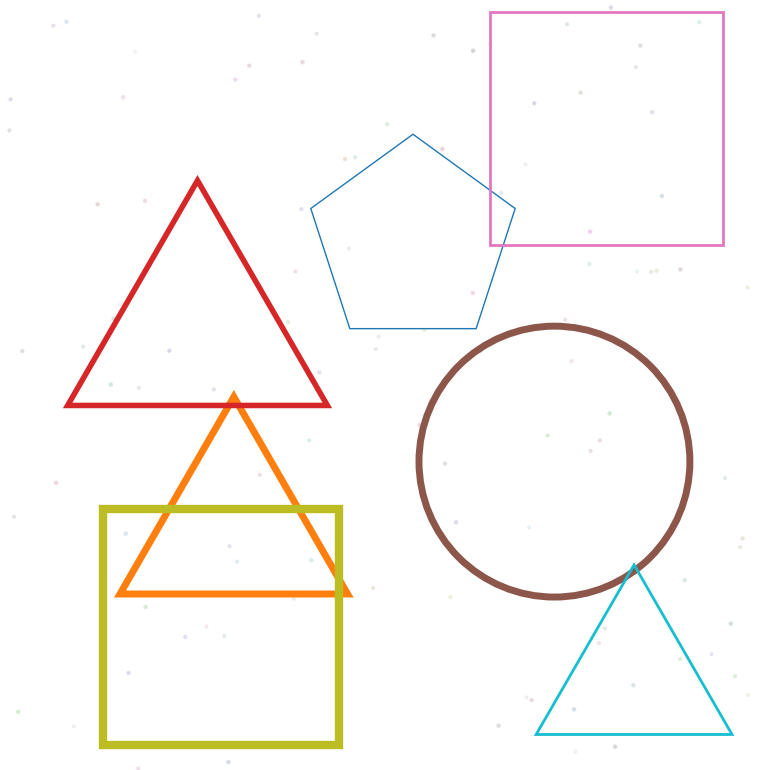[{"shape": "pentagon", "thickness": 0.5, "radius": 0.7, "center": [0.536, 0.686]}, {"shape": "triangle", "thickness": 2.5, "radius": 0.85, "center": [0.304, 0.314]}, {"shape": "triangle", "thickness": 2, "radius": 0.97, "center": [0.256, 0.571]}, {"shape": "circle", "thickness": 2.5, "radius": 0.88, "center": [0.72, 0.401]}, {"shape": "square", "thickness": 1, "radius": 0.76, "center": [0.788, 0.833]}, {"shape": "square", "thickness": 3, "radius": 0.77, "center": [0.287, 0.185]}, {"shape": "triangle", "thickness": 1, "radius": 0.73, "center": [0.823, 0.12]}]